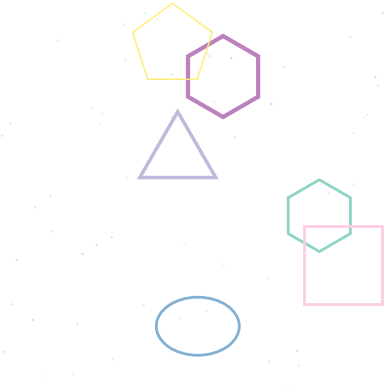[{"shape": "hexagon", "thickness": 2, "radius": 0.47, "center": [0.829, 0.44]}, {"shape": "triangle", "thickness": 2.5, "radius": 0.57, "center": [0.462, 0.596]}, {"shape": "oval", "thickness": 2, "radius": 0.54, "center": [0.514, 0.153]}, {"shape": "square", "thickness": 2, "radius": 0.5, "center": [0.89, 0.311]}, {"shape": "hexagon", "thickness": 3, "radius": 0.53, "center": [0.579, 0.801]}, {"shape": "pentagon", "thickness": 1, "radius": 0.55, "center": [0.448, 0.882]}]